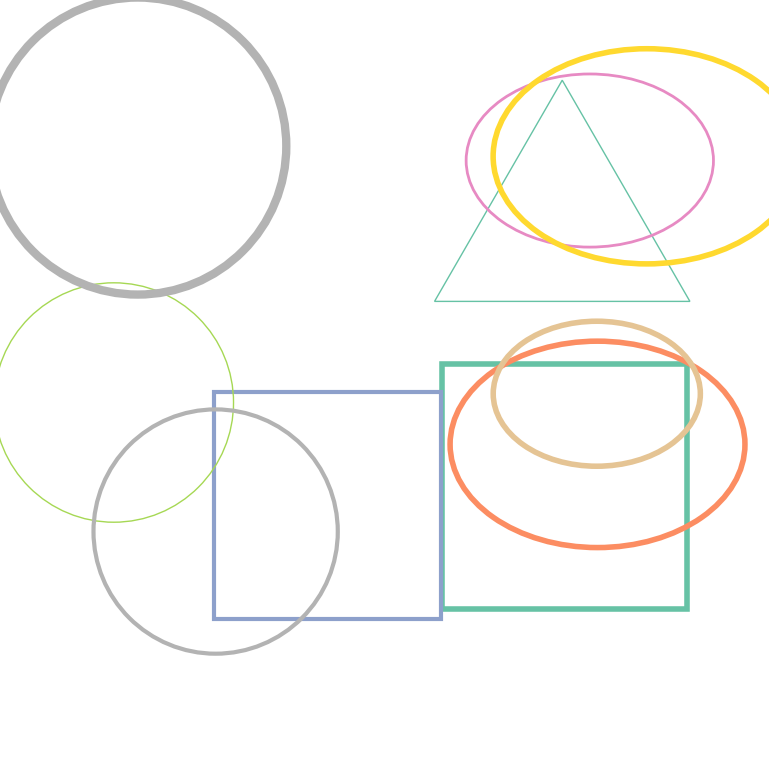[{"shape": "triangle", "thickness": 0.5, "radius": 0.96, "center": [0.73, 0.704]}, {"shape": "square", "thickness": 2, "radius": 0.8, "center": [0.733, 0.368]}, {"shape": "oval", "thickness": 2, "radius": 0.96, "center": [0.776, 0.423]}, {"shape": "square", "thickness": 1.5, "radius": 0.74, "center": [0.425, 0.344]}, {"shape": "oval", "thickness": 1, "radius": 0.8, "center": [0.766, 0.792]}, {"shape": "circle", "thickness": 0.5, "radius": 0.78, "center": [0.148, 0.477]}, {"shape": "oval", "thickness": 2, "radius": 1.0, "center": [0.84, 0.797]}, {"shape": "oval", "thickness": 2, "radius": 0.67, "center": [0.775, 0.489]}, {"shape": "circle", "thickness": 3, "radius": 0.96, "center": [0.179, 0.81]}, {"shape": "circle", "thickness": 1.5, "radius": 0.79, "center": [0.28, 0.31]}]